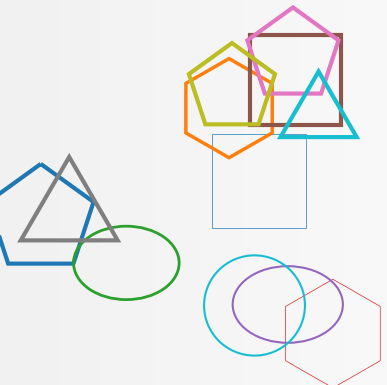[{"shape": "square", "thickness": 0.5, "radius": 0.61, "center": [0.668, 0.53]}, {"shape": "pentagon", "thickness": 3, "radius": 0.72, "center": [0.105, 0.431]}, {"shape": "hexagon", "thickness": 2.5, "radius": 0.64, "center": [0.591, 0.719]}, {"shape": "oval", "thickness": 2, "radius": 0.68, "center": [0.326, 0.317]}, {"shape": "hexagon", "thickness": 0.5, "radius": 0.71, "center": [0.859, 0.134]}, {"shape": "oval", "thickness": 1.5, "radius": 0.71, "center": [0.743, 0.209]}, {"shape": "square", "thickness": 3, "radius": 0.58, "center": [0.762, 0.793]}, {"shape": "pentagon", "thickness": 3, "radius": 0.62, "center": [0.756, 0.857]}, {"shape": "triangle", "thickness": 3, "radius": 0.72, "center": [0.179, 0.448]}, {"shape": "pentagon", "thickness": 3, "radius": 0.58, "center": [0.599, 0.772]}, {"shape": "circle", "thickness": 1.5, "radius": 0.65, "center": [0.657, 0.207]}, {"shape": "triangle", "thickness": 3, "radius": 0.57, "center": [0.822, 0.701]}]